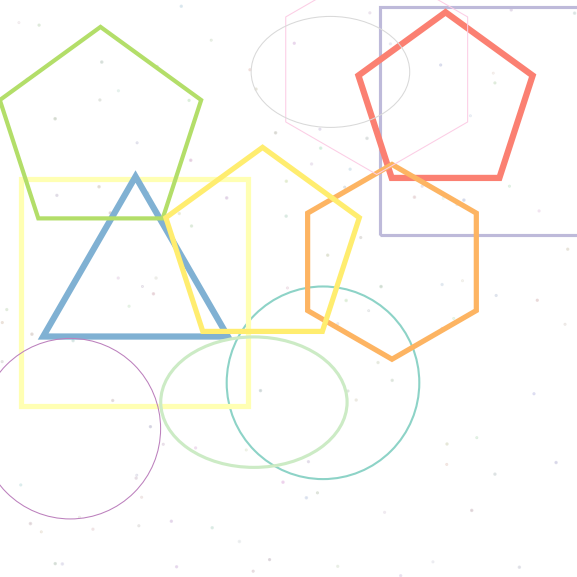[{"shape": "circle", "thickness": 1, "radius": 0.83, "center": [0.559, 0.336]}, {"shape": "square", "thickness": 2.5, "radius": 0.98, "center": [0.232, 0.492]}, {"shape": "square", "thickness": 1.5, "radius": 0.99, "center": [0.855, 0.79]}, {"shape": "pentagon", "thickness": 3, "radius": 0.79, "center": [0.772, 0.819]}, {"shape": "triangle", "thickness": 3, "radius": 0.92, "center": [0.235, 0.509]}, {"shape": "hexagon", "thickness": 2.5, "radius": 0.84, "center": [0.679, 0.546]}, {"shape": "pentagon", "thickness": 2, "radius": 0.92, "center": [0.174, 0.769]}, {"shape": "hexagon", "thickness": 0.5, "radius": 0.91, "center": [0.652, 0.879]}, {"shape": "oval", "thickness": 0.5, "radius": 0.69, "center": [0.572, 0.875]}, {"shape": "circle", "thickness": 0.5, "radius": 0.78, "center": [0.122, 0.257]}, {"shape": "oval", "thickness": 1.5, "radius": 0.81, "center": [0.44, 0.303]}, {"shape": "pentagon", "thickness": 2.5, "radius": 0.88, "center": [0.455, 0.568]}]